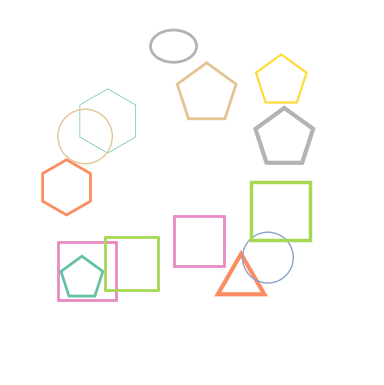[{"shape": "pentagon", "thickness": 2, "radius": 0.29, "center": [0.213, 0.277]}, {"shape": "hexagon", "thickness": 0.5, "radius": 0.42, "center": [0.28, 0.686]}, {"shape": "triangle", "thickness": 3, "radius": 0.35, "center": [0.626, 0.271]}, {"shape": "hexagon", "thickness": 2, "radius": 0.36, "center": [0.173, 0.513]}, {"shape": "circle", "thickness": 1, "radius": 0.33, "center": [0.696, 0.331]}, {"shape": "square", "thickness": 2, "radius": 0.32, "center": [0.517, 0.374]}, {"shape": "square", "thickness": 2, "radius": 0.38, "center": [0.226, 0.297]}, {"shape": "square", "thickness": 2.5, "radius": 0.38, "center": [0.729, 0.453]}, {"shape": "square", "thickness": 2, "radius": 0.35, "center": [0.342, 0.316]}, {"shape": "pentagon", "thickness": 1.5, "radius": 0.35, "center": [0.731, 0.79]}, {"shape": "pentagon", "thickness": 2, "radius": 0.4, "center": [0.537, 0.756]}, {"shape": "circle", "thickness": 1, "radius": 0.35, "center": [0.221, 0.646]}, {"shape": "oval", "thickness": 2, "radius": 0.3, "center": [0.451, 0.88]}, {"shape": "pentagon", "thickness": 3, "radius": 0.39, "center": [0.738, 0.641]}]